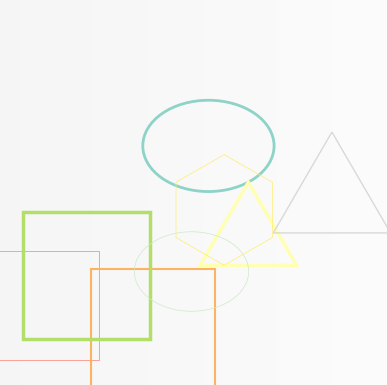[{"shape": "oval", "thickness": 2, "radius": 0.85, "center": [0.538, 0.621]}, {"shape": "triangle", "thickness": 2.5, "radius": 0.72, "center": [0.641, 0.383]}, {"shape": "square", "thickness": 0.5, "radius": 0.71, "center": [0.112, 0.206]}, {"shape": "square", "thickness": 1.5, "radius": 0.8, "center": [0.395, 0.14]}, {"shape": "square", "thickness": 2.5, "radius": 0.82, "center": [0.224, 0.284]}, {"shape": "triangle", "thickness": 1, "radius": 0.87, "center": [0.857, 0.482]}, {"shape": "oval", "thickness": 0.5, "radius": 0.74, "center": [0.494, 0.295]}, {"shape": "hexagon", "thickness": 0.5, "radius": 0.72, "center": [0.579, 0.455]}]